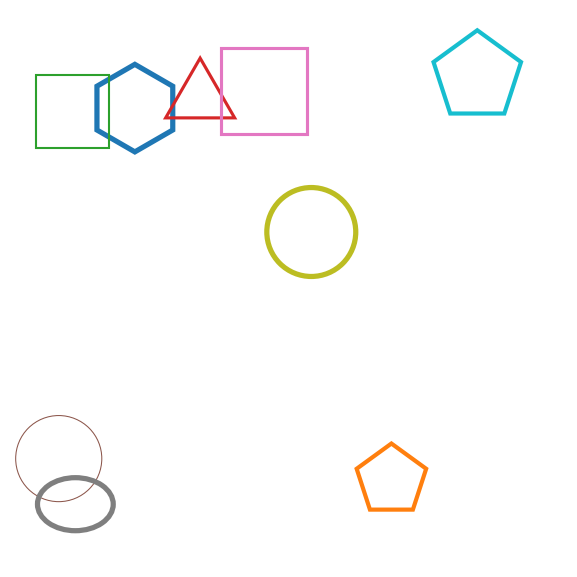[{"shape": "hexagon", "thickness": 2.5, "radius": 0.38, "center": [0.234, 0.812]}, {"shape": "pentagon", "thickness": 2, "radius": 0.32, "center": [0.678, 0.168]}, {"shape": "square", "thickness": 1, "radius": 0.31, "center": [0.126, 0.806]}, {"shape": "triangle", "thickness": 1.5, "radius": 0.34, "center": [0.347, 0.83]}, {"shape": "circle", "thickness": 0.5, "radius": 0.37, "center": [0.102, 0.205]}, {"shape": "square", "thickness": 1.5, "radius": 0.37, "center": [0.457, 0.842]}, {"shape": "oval", "thickness": 2.5, "radius": 0.33, "center": [0.13, 0.126]}, {"shape": "circle", "thickness": 2.5, "radius": 0.39, "center": [0.539, 0.597]}, {"shape": "pentagon", "thickness": 2, "radius": 0.4, "center": [0.826, 0.867]}]